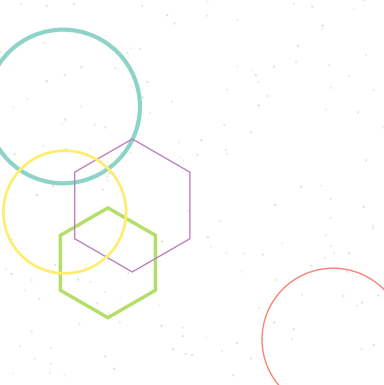[{"shape": "circle", "thickness": 3, "radius": 1.0, "center": [0.164, 0.723]}, {"shape": "circle", "thickness": 1, "radius": 0.92, "center": [0.865, 0.118]}, {"shape": "hexagon", "thickness": 2.5, "radius": 0.71, "center": [0.28, 0.317]}, {"shape": "hexagon", "thickness": 1, "radius": 0.86, "center": [0.344, 0.466]}, {"shape": "circle", "thickness": 2, "radius": 0.8, "center": [0.168, 0.449]}]